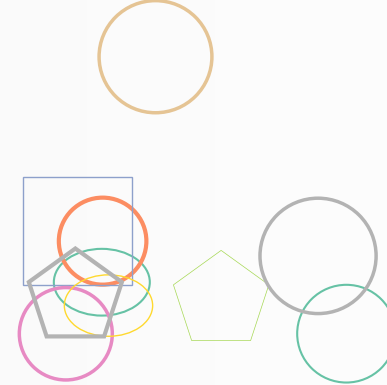[{"shape": "oval", "thickness": 1.5, "radius": 0.62, "center": [0.263, 0.267]}, {"shape": "circle", "thickness": 1.5, "radius": 0.63, "center": [0.894, 0.133]}, {"shape": "circle", "thickness": 3, "radius": 0.56, "center": [0.265, 0.374]}, {"shape": "square", "thickness": 1, "radius": 0.7, "center": [0.201, 0.401]}, {"shape": "circle", "thickness": 2.5, "radius": 0.6, "center": [0.17, 0.133]}, {"shape": "pentagon", "thickness": 0.5, "radius": 0.65, "center": [0.571, 0.22]}, {"shape": "oval", "thickness": 1, "radius": 0.57, "center": [0.28, 0.206]}, {"shape": "circle", "thickness": 2.5, "radius": 0.73, "center": [0.401, 0.853]}, {"shape": "pentagon", "thickness": 3, "radius": 0.63, "center": [0.194, 0.228]}, {"shape": "circle", "thickness": 2.5, "radius": 0.75, "center": [0.821, 0.335]}]